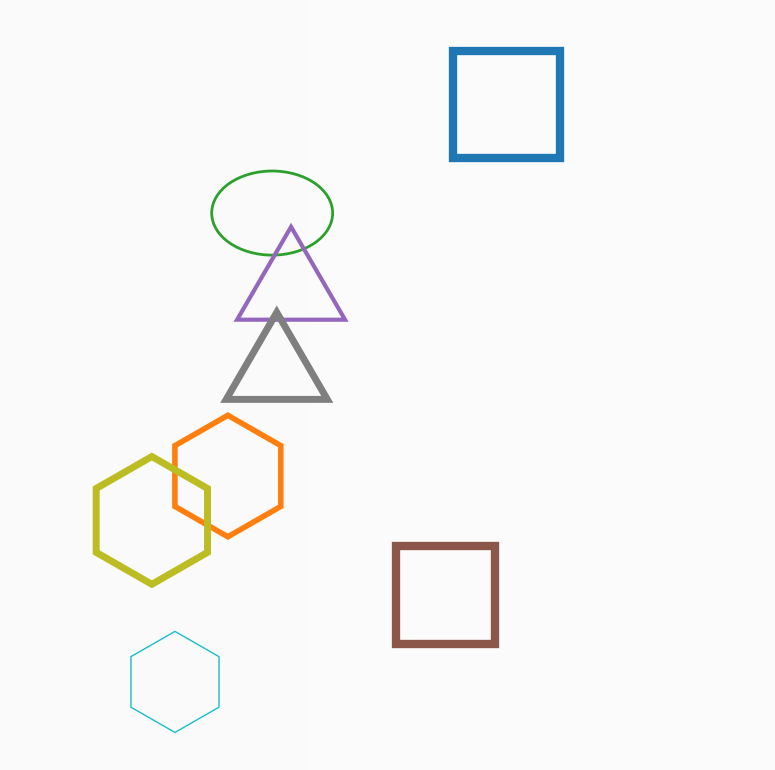[{"shape": "square", "thickness": 3, "radius": 0.35, "center": [0.654, 0.865]}, {"shape": "hexagon", "thickness": 2, "radius": 0.39, "center": [0.294, 0.382]}, {"shape": "oval", "thickness": 1, "radius": 0.39, "center": [0.351, 0.723]}, {"shape": "triangle", "thickness": 1.5, "radius": 0.4, "center": [0.376, 0.625]}, {"shape": "square", "thickness": 3, "radius": 0.32, "center": [0.575, 0.227]}, {"shape": "triangle", "thickness": 2.5, "radius": 0.38, "center": [0.357, 0.519]}, {"shape": "hexagon", "thickness": 2.5, "radius": 0.41, "center": [0.196, 0.324]}, {"shape": "hexagon", "thickness": 0.5, "radius": 0.33, "center": [0.226, 0.114]}]